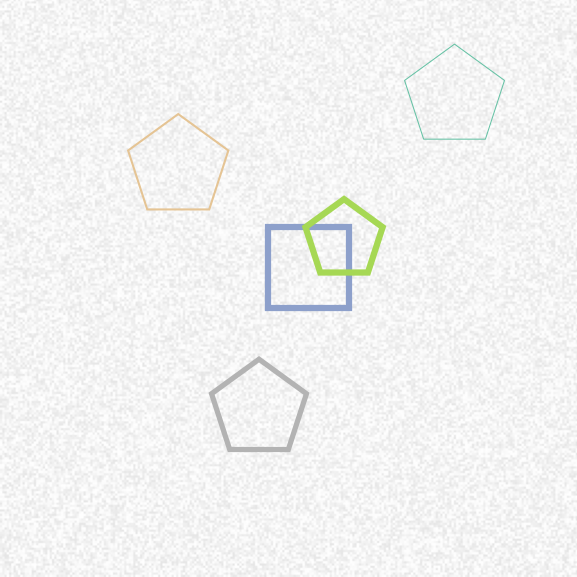[{"shape": "pentagon", "thickness": 0.5, "radius": 0.45, "center": [0.787, 0.832]}, {"shape": "square", "thickness": 3, "radius": 0.35, "center": [0.534, 0.537]}, {"shape": "pentagon", "thickness": 3, "radius": 0.35, "center": [0.596, 0.584]}, {"shape": "pentagon", "thickness": 1, "radius": 0.46, "center": [0.309, 0.71]}, {"shape": "pentagon", "thickness": 2.5, "radius": 0.43, "center": [0.449, 0.291]}]